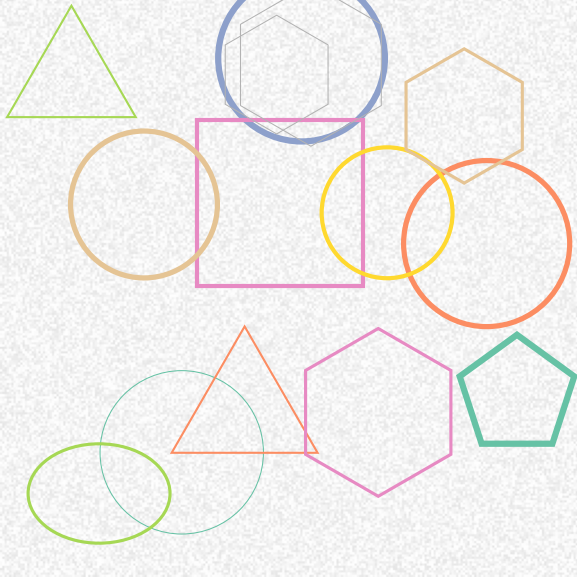[{"shape": "pentagon", "thickness": 3, "radius": 0.52, "center": [0.895, 0.315]}, {"shape": "circle", "thickness": 0.5, "radius": 0.71, "center": [0.315, 0.216]}, {"shape": "circle", "thickness": 2.5, "radius": 0.72, "center": [0.843, 0.577]}, {"shape": "triangle", "thickness": 1, "radius": 0.73, "center": [0.424, 0.288]}, {"shape": "circle", "thickness": 3, "radius": 0.72, "center": [0.522, 0.899]}, {"shape": "hexagon", "thickness": 1.5, "radius": 0.73, "center": [0.655, 0.285]}, {"shape": "square", "thickness": 2, "radius": 0.72, "center": [0.484, 0.648]}, {"shape": "triangle", "thickness": 1, "radius": 0.64, "center": [0.124, 0.861]}, {"shape": "oval", "thickness": 1.5, "radius": 0.61, "center": [0.172, 0.145]}, {"shape": "circle", "thickness": 2, "radius": 0.57, "center": [0.67, 0.631]}, {"shape": "circle", "thickness": 2.5, "radius": 0.64, "center": [0.249, 0.645]}, {"shape": "hexagon", "thickness": 1.5, "radius": 0.58, "center": [0.804, 0.798]}, {"shape": "hexagon", "thickness": 0.5, "radius": 0.7, "center": [0.538, 0.887]}, {"shape": "hexagon", "thickness": 0.5, "radius": 0.51, "center": [0.479, 0.87]}]